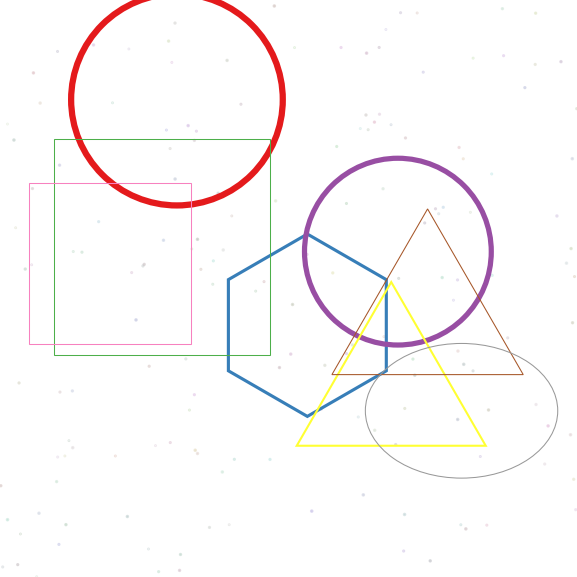[{"shape": "circle", "thickness": 3, "radius": 0.92, "center": [0.306, 0.827]}, {"shape": "hexagon", "thickness": 1.5, "radius": 0.79, "center": [0.532, 0.436]}, {"shape": "square", "thickness": 0.5, "radius": 0.94, "center": [0.28, 0.572]}, {"shape": "circle", "thickness": 2.5, "radius": 0.81, "center": [0.689, 0.563]}, {"shape": "triangle", "thickness": 1, "radius": 0.94, "center": [0.677, 0.322]}, {"shape": "triangle", "thickness": 0.5, "radius": 0.96, "center": [0.74, 0.446]}, {"shape": "square", "thickness": 0.5, "radius": 0.7, "center": [0.191, 0.543]}, {"shape": "oval", "thickness": 0.5, "radius": 0.83, "center": [0.799, 0.288]}]